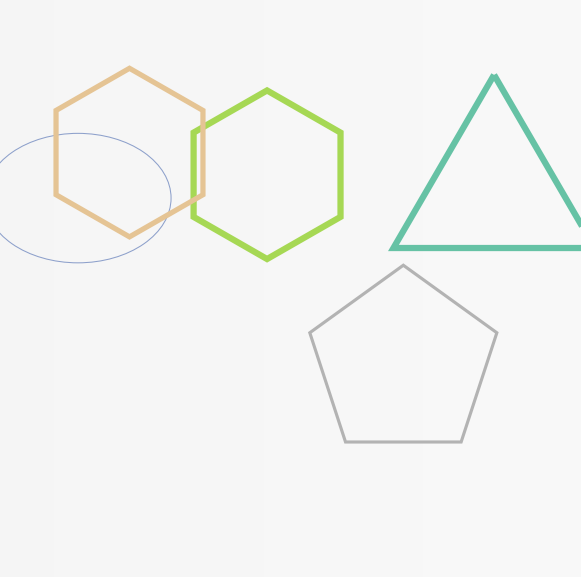[{"shape": "triangle", "thickness": 3, "radius": 1.0, "center": [0.85, 0.67]}, {"shape": "oval", "thickness": 0.5, "radius": 0.8, "center": [0.134, 0.656]}, {"shape": "hexagon", "thickness": 3, "radius": 0.73, "center": [0.459, 0.697]}, {"shape": "hexagon", "thickness": 2.5, "radius": 0.73, "center": [0.223, 0.735]}, {"shape": "pentagon", "thickness": 1.5, "radius": 0.85, "center": [0.694, 0.371]}]